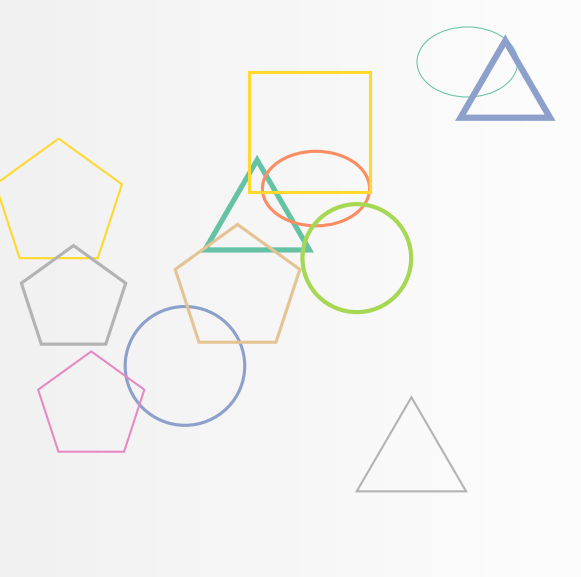[{"shape": "triangle", "thickness": 2.5, "radius": 0.52, "center": [0.442, 0.618]}, {"shape": "oval", "thickness": 0.5, "radius": 0.43, "center": [0.804, 0.892]}, {"shape": "oval", "thickness": 1.5, "radius": 0.46, "center": [0.544, 0.673]}, {"shape": "triangle", "thickness": 3, "radius": 0.45, "center": [0.869, 0.84]}, {"shape": "circle", "thickness": 1.5, "radius": 0.51, "center": [0.318, 0.365]}, {"shape": "pentagon", "thickness": 1, "radius": 0.48, "center": [0.157, 0.295]}, {"shape": "circle", "thickness": 2, "radius": 0.47, "center": [0.614, 0.552]}, {"shape": "square", "thickness": 1.5, "radius": 0.52, "center": [0.533, 0.771]}, {"shape": "pentagon", "thickness": 1, "radius": 0.57, "center": [0.101, 0.645]}, {"shape": "pentagon", "thickness": 1.5, "radius": 0.56, "center": [0.409, 0.498]}, {"shape": "pentagon", "thickness": 1.5, "radius": 0.47, "center": [0.126, 0.48]}, {"shape": "triangle", "thickness": 1, "radius": 0.54, "center": [0.708, 0.203]}]